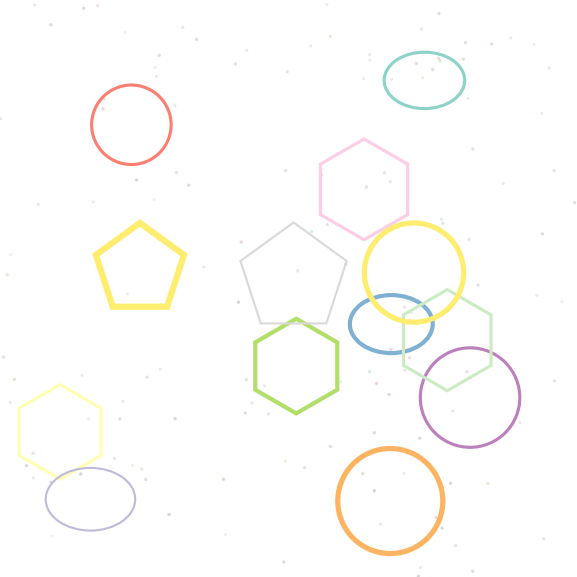[{"shape": "oval", "thickness": 1.5, "radius": 0.35, "center": [0.735, 0.86]}, {"shape": "hexagon", "thickness": 1.5, "radius": 0.41, "center": [0.104, 0.251]}, {"shape": "oval", "thickness": 1, "radius": 0.39, "center": [0.157, 0.135]}, {"shape": "circle", "thickness": 1.5, "radius": 0.34, "center": [0.227, 0.783]}, {"shape": "oval", "thickness": 2, "radius": 0.36, "center": [0.678, 0.438]}, {"shape": "circle", "thickness": 2.5, "radius": 0.45, "center": [0.676, 0.132]}, {"shape": "hexagon", "thickness": 2, "radius": 0.41, "center": [0.513, 0.365]}, {"shape": "hexagon", "thickness": 1.5, "radius": 0.44, "center": [0.63, 0.671]}, {"shape": "pentagon", "thickness": 1, "radius": 0.48, "center": [0.508, 0.517]}, {"shape": "circle", "thickness": 1.5, "radius": 0.43, "center": [0.814, 0.311]}, {"shape": "hexagon", "thickness": 1.5, "radius": 0.44, "center": [0.774, 0.41]}, {"shape": "circle", "thickness": 2.5, "radius": 0.43, "center": [0.717, 0.527]}, {"shape": "pentagon", "thickness": 3, "radius": 0.4, "center": [0.242, 0.533]}]